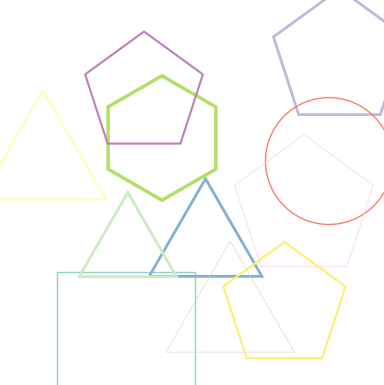[{"shape": "square", "thickness": 1, "radius": 0.9, "center": [0.328, 0.116]}, {"shape": "triangle", "thickness": 1.5, "radius": 0.94, "center": [0.112, 0.577]}, {"shape": "pentagon", "thickness": 2, "radius": 0.9, "center": [0.882, 0.848]}, {"shape": "circle", "thickness": 1, "radius": 0.82, "center": [0.854, 0.582]}, {"shape": "triangle", "thickness": 2, "radius": 0.84, "center": [0.534, 0.367]}, {"shape": "hexagon", "thickness": 2.5, "radius": 0.81, "center": [0.421, 0.641]}, {"shape": "pentagon", "thickness": 0.5, "radius": 0.95, "center": [0.789, 0.461]}, {"shape": "triangle", "thickness": 0.5, "radius": 0.96, "center": [0.598, 0.182]}, {"shape": "pentagon", "thickness": 1.5, "radius": 0.8, "center": [0.374, 0.757]}, {"shape": "triangle", "thickness": 2, "radius": 0.73, "center": [0.332, 0.354]}, {"shape": "pentagon", "thickness": 1.5, "radius": 0.83, "center": [0.739, 0.204]}]